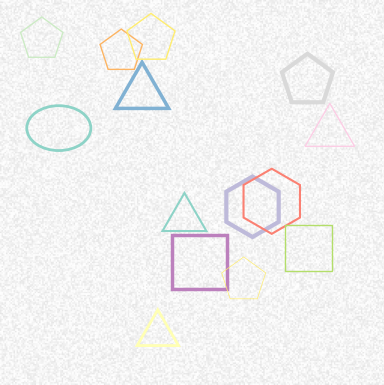[{"shape": "oval", "thickness": 2, "radius": 0.42, "center": [0.153, 0.667]}, {"shape": "triangle", "thickness": 1.5, "radius": 0.33, "center": [0.479, 0.433]}, {"shape": "triangle", "thickness": 2, "radius": 0.31, "center": [0.41, 0.133]}, {"shape": "hexagon", "thickness": 3, "radius": 0.39, "center": [0.656, 0.463]}, {"shape": "hexagon", "thickness": 1.5, "radius": 0.42, "center": [0.706, 0.477]}, {"shape": "triangle", "thickness": 2.5, "radius": 0.4, "center": [0.369, 0.758]}, {"shape": "pentagon", "thickness": 1, "radius": 0.29, "center": [0.315, 0.867]}, {"shape": "square", "thickness": 1, "radius": 0.3, "center": [0.801, 0.356]}, {"shape": "triangle", "thickness": 1, "radius": 0.37, "center": [0.857, 0.657]}, {"shape": "pentagon", "thickness": 3, "radius": 0.35, "center": [0.799, 0.791]}, {"shape": "square", "thickness": 2.5, "radius": 0.36, "center": [0.518, 0.32]}, {"shape": "pentagon", "thickness": 1, "radius": 0.29, "center": [0.108, 0.898]}, {"shape": "pentagon", "thickness": 0.5, "radius": 0.3, "center": [0.633, 0.273]}, {"shape": "pentagon", "thickness": 1, "radius": 0.33, "center": [0.392, 0.899]}]